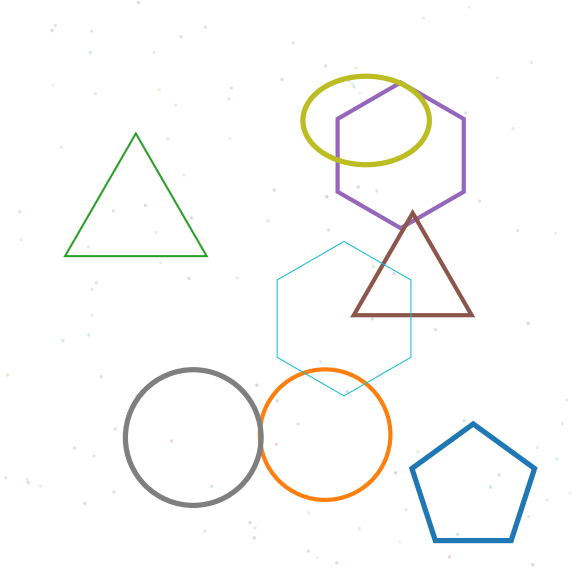[{"shape": "pentagon", "thickness": 2.5, "radius": 0.56, "center": [0.819, 0.153]}, {"shape": "circle", "thickness": 2, "radius": 0.57, "center": [0.563, 0.246]}, {"shape": "triangle", "thickness": 1, "radius": 0.71, "center": [0.235, 0.626]}, {"shape": "hexagon", "thickness": 2, "radius": 0.63, "center": [0.694, 0.73]}, {"shape": "triangle", "thickness": 2, "radius": 0.59, "center": [0.715, 0.512]}, {"shape": "circle", "thickness": 2.5, "radius": 0.59, "center": [0.335, 0.241]}, {"shape": "oval", "thickness": 2.5, "radius": 0.55, "center": [0.634, 0.791]}, {"shape": "hexagon", "thickness": 0.5, "radius": 0.67, "center": [0.596, 0.447]}]